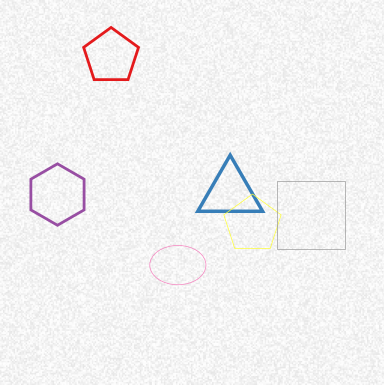[{"shape": "pentagon", "thickness": 2, "radius": 0.37, "center": [0.289, 0.854]}, {"shape": "triangle", "thickness": 2.5, "radius": 0.49, "center": [0.598, 0.5]}, {"shape": "hexagon", "thickness": 2, "radius": 0.4, "center": [0.149, 0.495]}, {"shape": "pentagon", "thickness": 0.5, "radius": 0.39, "center": [0.656, 0.418]}, {"shape": "oval", "thickness": 0.5, "radius": 0.36, "center": [0.462, 0.311]}, {"shape": "square", "thickness": 0.5, "radius": 0.44, "center": [0.808, 0.442]}]